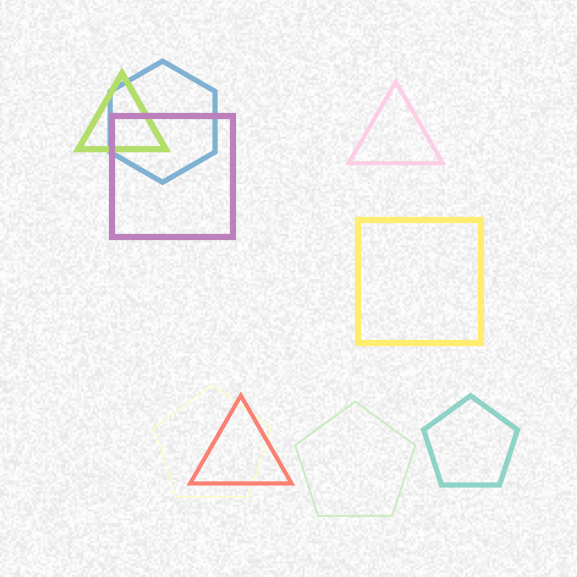[{"shape": "pentagon", "thickness": 2.5, "radius": 0.43, "center": [0.815, 0.228]}, {"shape": "pentagon", "thickness": 0.5, "radius": 0.53, "center": [0.368, 0.226]}, {"shape": "triangle", "thickness": 2, "radius": 0.51, "center": [0.417, 0.213]}, {"shape": "hexagon", "thickness": 2.5, "radius": 0.52, "center": [0.282, 0.788]}, {"shape": "triangle", "thickness": 3, "radius": 0.44, "center": [0.211, 0.785]}, {"shape": "triangle", "thickness": 2, "radius": 0.47, "center": [0.685, 0.764]}, {"shape": "square", "thickness": 3, "radius": 0.52, "center": [0.298, 0.694]}, {"shape": "pentagon", "thickness": 1, "radius": 0.55, "center": [0.615, 0.194]}, {"shape": "square", "thickness": 3, "radius": 0.53, "center": [0.727, 0.511]}]